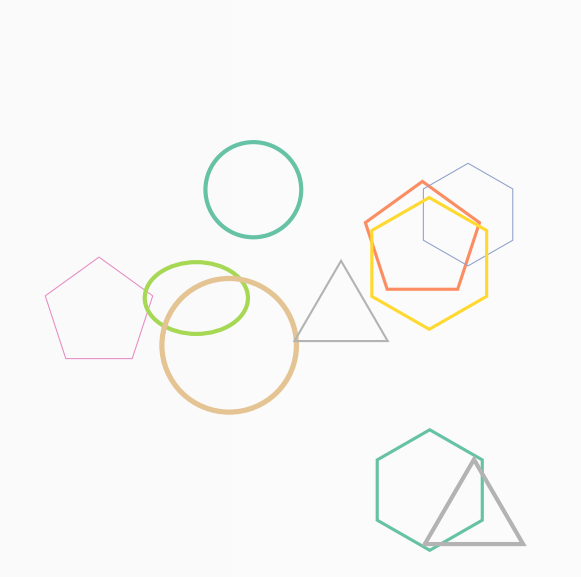[{"shape": "hexagon", "thickness": 1.5, "radius": 0.52, "center": [0.739, 0.151]}, {"shape": "circle", "thickness": 2, "radius": 0.41, "center": [0.436, 0.671]}, {"shape": "pentagon", "thickness": 1.5, "radius": 0.52, "center": [0.727, 0.582]}, {"shape": "hexagon", "thickness": 0.5, "radius": 0.44, "center": [0.805, 0.628]}, {"shape": "pentagon", "thickness": 0.5, "radius": 0.49, "center": [0.17, 0.457]}, {"shape": "oval", "thickness": 2, "radius": 0.44, "center": [0.338, 0.483]}, {"shape": "hexagon", "thickness": 1.5, "radius": 0.57, "center": [0.738, 0.543]}, {"shape": "circle", "thickness": 2.5, "radius": 0.58, "center": [0.394, 0.401]}, {"shape": "triangle", "thickness": 1, "radius": 0.46, "center": [0.587, 0.455]}, {"shape": "triangle", "thickness": 2, "radius": 0.49, "center": [0.815, 0.106]}]